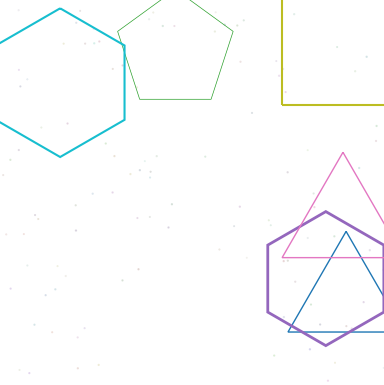[{"shape": "triangle", "thickness": 1, "radius": 0.87, "center": [0.899, 0.225]}, {"shape": "pentagon", "thickness": 0.5, "radius": 0.79, "center": [0.456, 0.87]}, {"shape": "hexagon", "thickness": 2, "radius": 0.87, "center": [0.846, 0.276]}, {"shape": "triangle", "thickness": 1, "radius": 0.91, "center": [0.891, 0.422]}, {"shape": "square", "thickness": 1.5, "radius": 0.8, "center": [0.893, 0.888]}, {"shape": "hexagon", "thickness": 1.5, "radius": 0.97, "center": [0.156, 0.785]}]